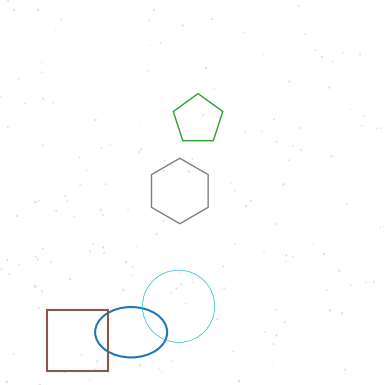[{"shape": "oval", "thickness": 1.5, "radius": 0.47, "center": [0.341, 0.137]}, {"shape": "pentagon", "thickness": 1, "radius": 0.34, "center": [0.514, 0.689]}, {"shape": "square", "thickness": 1.5, "radius": 0.4, "center": [0.201, 0.116]}, {"shape": "hexagon", "thickness": 1, "radius": 0.42, "center": [0.467, 0.504]}, {"shape": "circle", "thickness": 0.5, "radius": 0.47, "center": [0.464, 0.204]}]